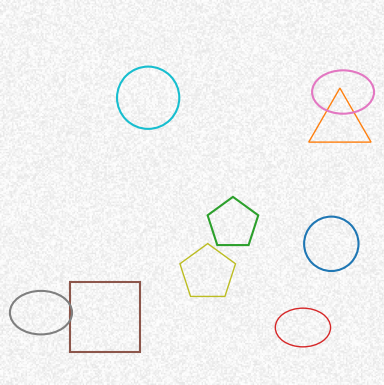[{"shape": "circle", "thickness": 1.5, "radius": 0.35, "center": [0.861, 0.367]}, {"shape": "triangle", "thickness": 1, "radius": 0.47, "center": [0.883, 0.678]}, {"shape": "pentagon", "thickness": 1.5, "radius": 0.35, "center": [0.605, 0.419]}, {"shape": "oval", "thickness": 1, "radius": 0.36, "center": [0.787, 0.149]}, {"shape": "square", "thickness": 1.5, "radius": 0.45, "center": [0.273, 0.175]}, {"shape": "oval", "thickness": 1.5, "radius": 0.4, "center": [0.891, 0.761]}, {"shape": "oval", "thickness": 1.5, "radius": 0.4, "center": [0.106, 0.188]}, {"shape": "pentagon", "thickness": 1, "radius": 0.38, "center": [0.54, 0.291]}, {"shape": "circle", "thickness": 1.5, "radius": 0.4, "center": [0.385, 0.746]}]